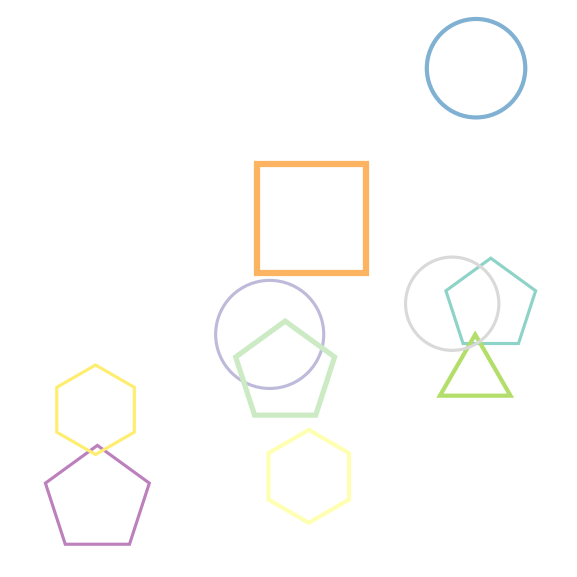[{"shape": "pentagon", "thickness": 1.5, "radius": 0.41, "center": [0.85, 0.47]}, {"shape": "hexagon", "thickness": 2, "radius": 0.4, "center": [0.535, 0.174]}, {"shape": "circle", "thickness": 1.5, "radius": 0.47, "center": [0.467, 0.42]}, {"shape": "circle", "thickness": 2, "radius": 0.43, "center": [0.824, 0.881]}, {"shape": "square", "thickness": 3, "radius": 0.47, "center": [0.539, 0.62]}, {"shape": "triangle", "thickness": 2, "radius": 0.35, "center": [0.823, 0.349]}, {"shape": "circle", "thickness": 1.5, "radius": 0.4, "center": [0.783, 0.473]}, {"shape": "pentagon", "thickness": 1.5, "radius": 0.47, "center": [0.169, 0.133]}, {"shape": "pentagon", "thickness": 2.5, "radius": 0.45, "center": [0.494, 0.353]}, {"shape": "hexagon", "thickness": 1.5, "radius": 0.39, "center": [0.165, 0.29]}]